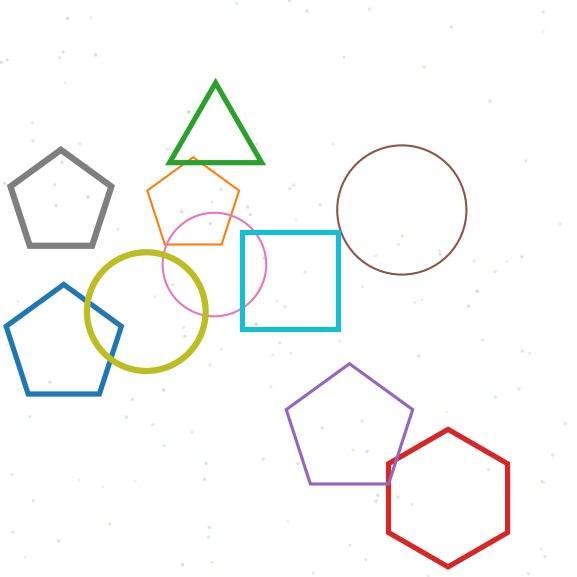[{"shape": "pentagon", "thickness": 2.5, "radius": 0.52, "center": [0.11, 0.402]}, {"shape": "pentagon", "thickness": 1, "radius": 0.42, "center": [0.335, 0.643]}, {"shape": "triangle", "thickness": 2.5, "radius": 0.46, "center": [0.373, 0.763]}, {"shape": "hexagon", "thickness": 2.5, "radius": 0.6, "center": [0.776, 0.137]}, {"shape": "pentagon", "thickness": 1.5, "radius": 0.58, "center": [0.605, 0.254]}, {"shape": "circle", "thickness": 1, "radius": 0.56, "center": [0.696, 0.636]}, {"shape": "circle", "thickness": 1, "radius": 0.45, "center": [0.371, 0.541]}, {"shape": "pentagon", "thickness": 3, "radius": 0.46, "center": [0.105, 0.648]}, {"shape": "circle", "thickness": 3, "radius": 0.51, "center": [0.253, 0.46]}, {"shape": "square", "thickness": 2.5, "radius": 0.42, "center": [0.502, 0.513]}]